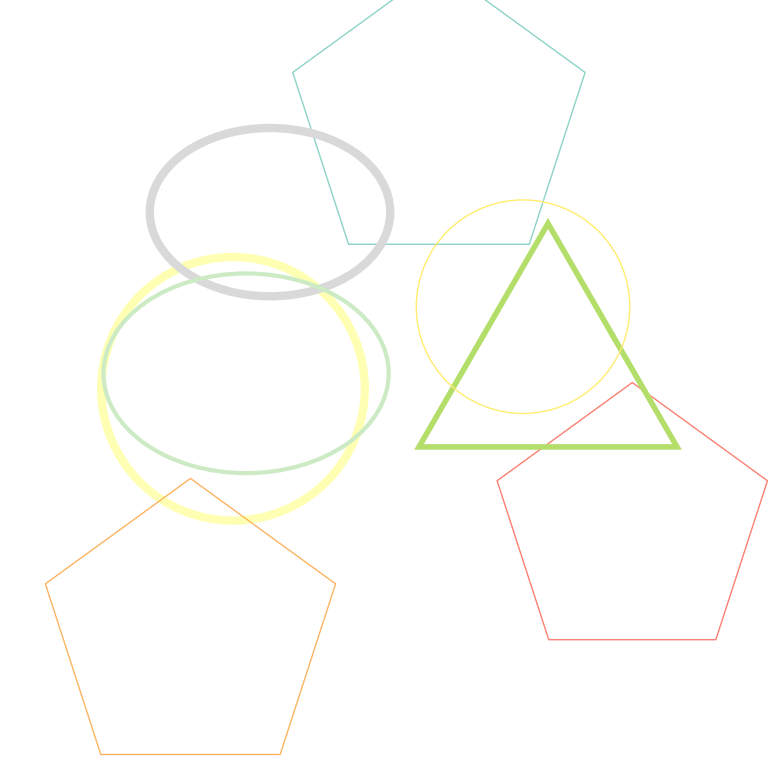[{"shape": "pentagon", "thickness": 0.5, "radius": 1.0, "center": [0.57, 0.844]}, {"shape": "circle", "thickness": 3, "radius": 0.86, "center": [0.303, 0.495]}, {"shape": "pentagon", "thickness": 0.5, "radius": 0.92, "center": [0.821, 0.319]}, {"shape": "pentagon", "thickness": 0.5, "radius": 0.99, "center": [0.247, 0.18]}, {"shape": "triangle", "thickness": 2, "radius": 0.97, "center": [0.712, 0.516]}, {"shape": "oval", "thickness": 3, "radius": 0.78, "center": [0.351, 0.724]}, {"shape": "oval", "thickness": 1.5, "radius": 0.93, "center": [0.32, 0.515]}, {"shape": "circle", "thickness": 0.5, "radius": 0.69, "center": [0.679, 0.602]}]